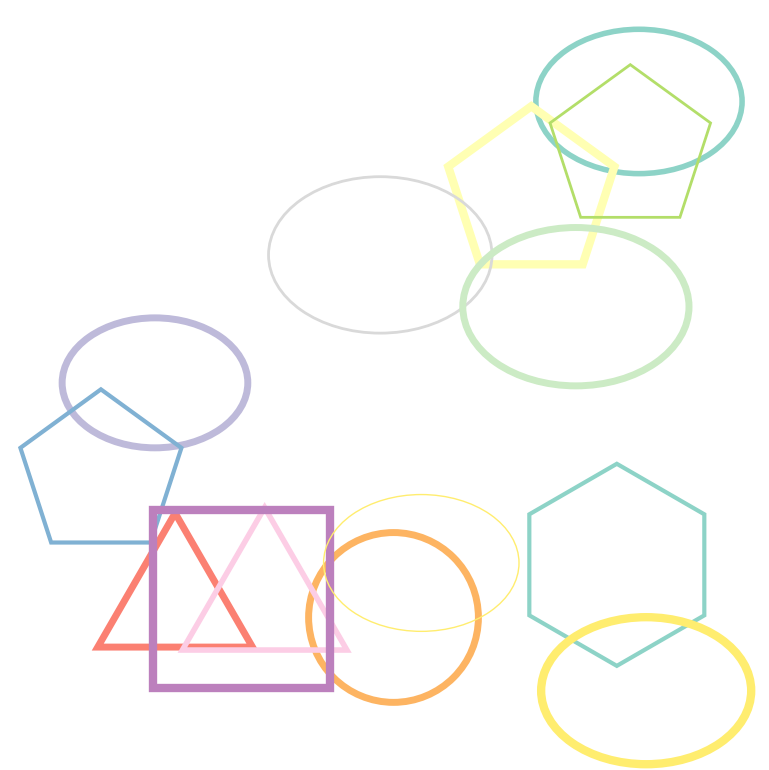[{"shape": "hexagon", "thickness": 1.5, "radius": 0.66, "center": [0.801, 0.266]}, {"shape": "oval", "thickness": 2, "radius": 0.67, "center": [0.83, 0.868]}, {"shape": "pentagon", "thickness": 3, "radius": 0.57, "center": [0.69, 0.749]}, {"shape": "oval", "thickness": 2.5, "radius": 0.6, "center": [0.201, 0.503]}, {"shape": "triangle", "thickness": 2.5, "radius": 0.58, "center": [0.227, 0.218]}, {"shape": "pentagon", "thickness": 1.5, "radius": 0.55, "center": [0.131, 0.384]}, {"shape": "circle", "thickness": 2.5, "radius": 0.55, "center": [0.511, 0.198]}, {"shape": "pentagon", "thickness": 1, "radius": 0.55, "center": [0.819, 0.806]}, {"shape": "triangle", "thickness": 2, "radius": 0.62, "center": [0.344, 0.217]}, {"shape": "oval", "thickness": 1, "radius": 0.73, "center": [0.494, 0.669]}, {"shape": "square", "thickness": 3, "radius": 0.58, "center": [0.314, 0.222]}, {"shape": "oval", "thickness": 2.5, "radius": 0.73, "center": [0.748, 0.602]}, {"shape": "oval", "thickness": 3, "radius": 0.68, "center": [0.839, 0.103]}, {"shape": "oval", "thickness": 0.5, "radius": 0.63, "center": [0.547, 0.269]}]